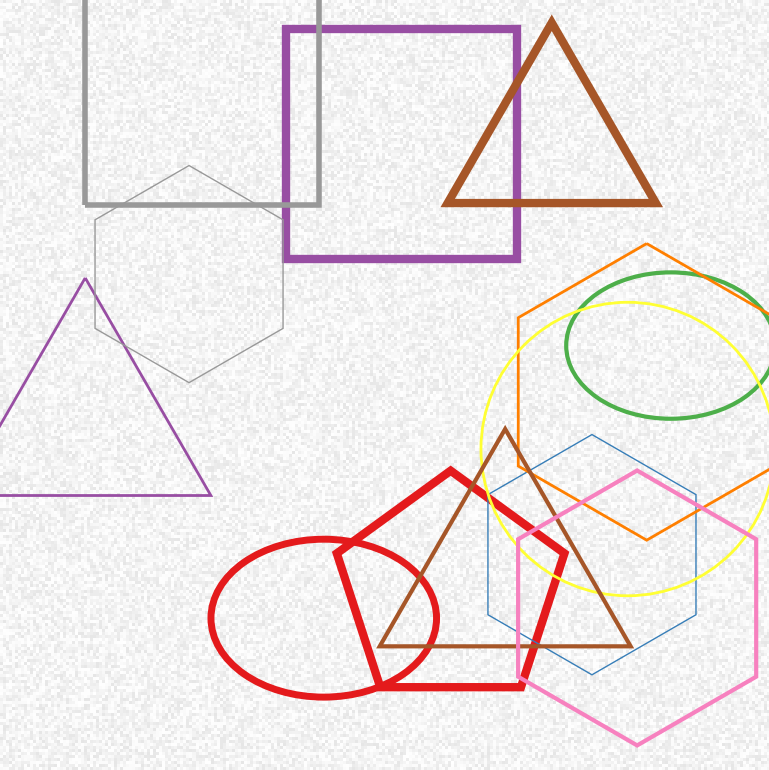[{"shape": "oval", "thickness": 2.5, "radius": 0.73, "center": [0.42, 0.197]}, {"shape": "pentagon", "thickness": 3, "radius": 0.78, "center": [0.585, 0.233]}, {"shape": "hexagon", "thickness": 0.5, "radius": 0.78, "center": [0.769, 0.28]}, {"shape": "oval", "thickness": 1.5, "radius": 0.68, "center": [0.871, 0.551]}, {"shape": "square", "thickness": 3, "radius": 0.75, "center": [0.521, 0.813]}, {"shape": "triangle", "thickness": 1, "radius": 0.94, "center": [0.111, 0.451]}, {"shape": "hexagon", "thickness": 1, "radius": 0.96, "center": [0.84, 0.491]}, {"shape": "circle", "thickness": 1, "radius": 0.95, "center": [0.815, 0.417]}, {"shape": "triangle", "thickness": 3, "radius": 0.78, "center": [0.717, 0.814]}, {"shape": "triangle", "thickness": 1.5, "radius": 0.94, "center": [0.656, 0.255]}, {"shape": "hexagon", "thickness": 1.5, "radius": 0.89, "center": [0.827, 0.21]}, {"shape": "hexagon", "thickness": 0.5, "radius": 0.7, "center": [0.246, 0.644]}, {"shape": "square", "thickness": 2, "radius": 0.76, "center": [0.262, 0.885]}]